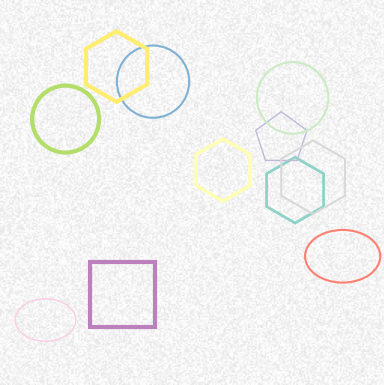[{"shape": "hexagon", "thickness": 2, "radius": 0.43, "center": [0.766, 0.506]}, {"shape": "hexagon", "thickness": 2.5, "radius": 0.4, "center": [0.579, 0.558]}, {"shape": "pentagon", "thickness": 1, "radius": 0.35, "center": [0.731, 0.64]}, {"shape": "oval", "thickness": 1.5, "radius": 0.49, "center": [0.89, 0.334]}, {"shape": "circle", "thickness": 1.5, "radius": 0.47, "center": [0.397, 0.788]}, {"shape": "circle", "thickness": 3, "radius": 0.43, "center": [0.17, 0.691]}, {"shape": "oval", "thickness": 1, "radius": 0.39, "center": [0.118, 0.169]}, {"shape": "hexagon", "thickness": 1.5, "radius": 0.48, "center": [0.813, 0.54]}, {"shape": "square", "thickness": 3, "radius": 0.42, "center": [0.319, 0.235]}, {"shape": "circle", "thickness": 1.5, "radius": 0.46, "center": [0.76, 0.746]}, {"shape": "hexagon", "thickness": 3, "radius": 0.46, "center": [0.303, 0.827]}]